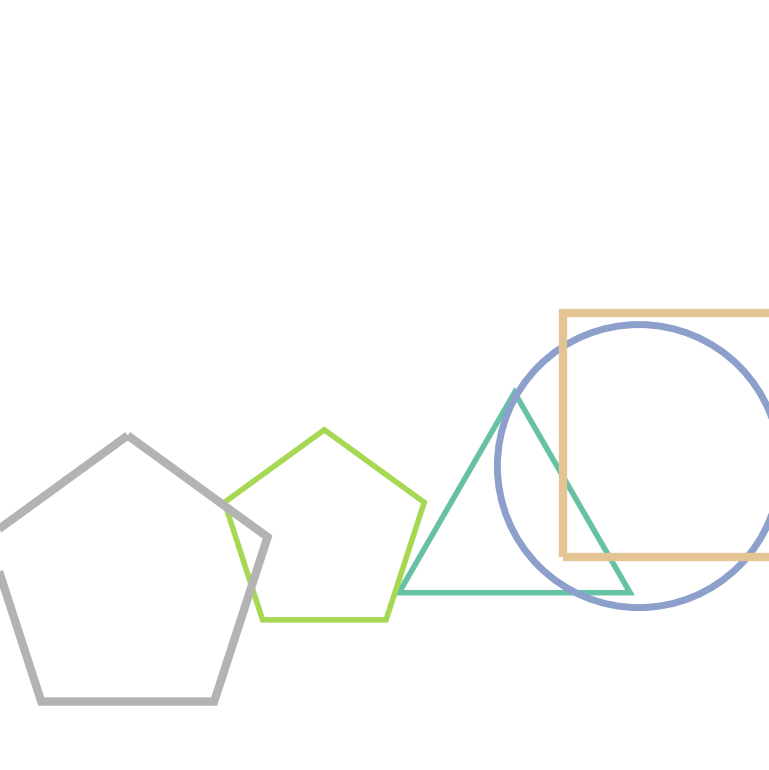[{"shape": "triangle", "thickness": 2, "radius": 0.87, "center": [0.668, 0.317]}, {"shape": "circle", "thickness": 2.5, "radius": 0.92, "center": [0.83, 0.395]}, {"shape": "pentagon", "thickness": 2, "radius": 0.68, "center": [0.421, 0.305]}, {"shape": "square", "thickness": 3, "radius": 0.79, "center": [0.889, 0.435]}, {"shape": "pentagon", "thickness": 3, "radius": 0.96, "center": [0.166, 0.243]}]